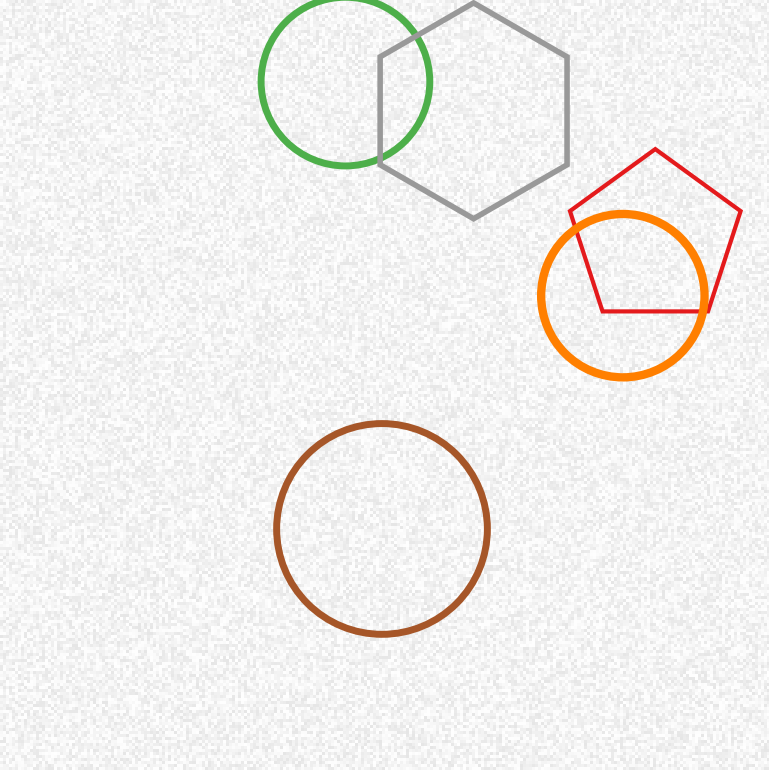[{"shape": "pentagon", "thickness": 1.5, "radius": 0.58, "center": [0.851, 0.69]}, {"shape": "circle", "thickness": 2.5, "radius": 0.55, "center": [0.449, 0.894]}, {"shape": "circle", "thickness": 3, "radius": 0.53, "center": [0.809, 0.616]}, {"shape": "circle", "thickness": 2.5, "radius": 0.68, "center": [0.496, 0.313]}, {"shape": "hexagon", "thickness": 2, "radius": 0.7, "center": [0.615, 0.856]}]